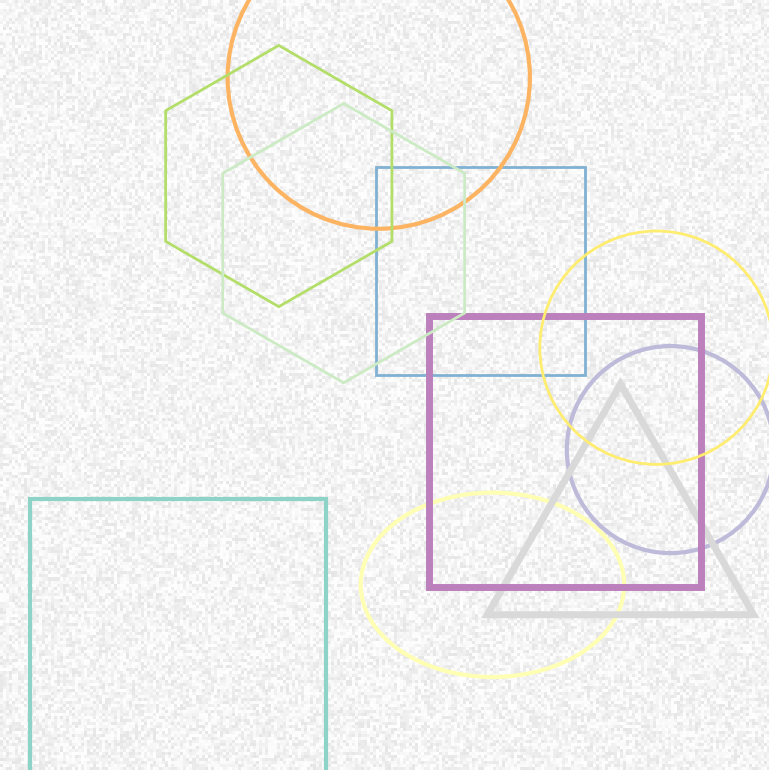[{"shape": "square", "thickness": 1.5, "radius": 0.96, "center": [0.232, 0.16]}, {"shape": "oval", "thickness": 1.5, "radius": 0.86, "center": [0.64, 0.241]}, {"shape": "circle", "thickness": 1.5, "radius": 0.67, "center": [0.871, 0.416]}, {"shape": "square", "thickness": 1, "radius": 0.68, "center": [0.624, 0.648]}, {"shape": "circle", "thickness": 1.5, "radius": 0.98, "center": [0.492, 0.899]}, {"shape": "hexagon", "thickness": 1, "radius": 0.85, "center": [0.362, 0.771]}, {"shape": "triangle", "thickness": 2.5, "radius": 1.0, "center": [0.806, 0.302]}, {"shape": "square", "thickness": 2.5, "radius": 0.88, "center": [0.734, 0.414]}, {"shape": "hexagon", "thickness": 1, "radius": 0.91, "center": [0.446, 0.684]}, {"shape": "circle", "thickness": 1, "radius": 0.76, "center": [0.853, 0.548]}]